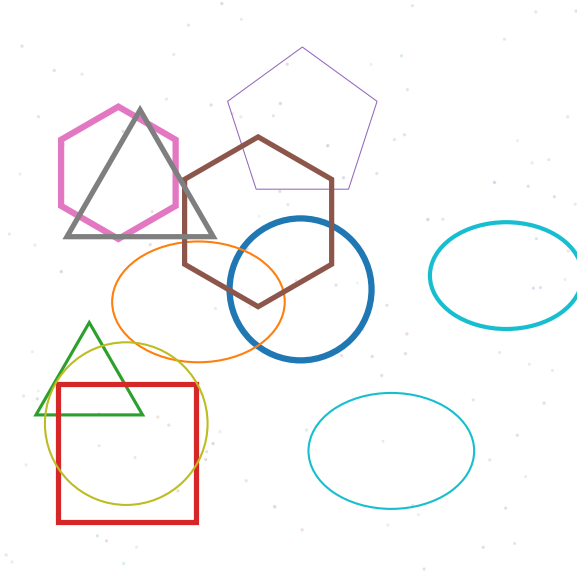[{"shape": "circle", "thickness": 3, "radius": 0.61, "center": [0.52, 0.498]}, {"shape": "oval", "thickness": 1, "radius": 0.75, "center": [0.344, 0.476]}, {"shape": "triangle", "thickness": 1.5, "radius": 0.53, "center": [0.155, 0.334]}, {"shape": "square", "thickness": 2.5, "radius": 0.59, "center": [0.22, 0.215]}, {"shape": "pentagon", "thickness": 0.5, "radius": 0.68, "center": [0.524, 0.782]}, {"shape": "hexagon", "thickness": 2.5, "radius": 0.74, "center": [0.447, 0.615]}, {"shape": "hexagon", "thickness": 3, "radius": 0.57, "center": [0.205, 0.7]}, {"shape": "triangle", "thickness": 2.5, "radius": 0.73, "center": [0.243, 0.662]}, {"shape": "circle", "thickness": 1, "radius": 0.7, "center": [0.219, 0.266]}, {"shape": "oval", "thickness": 1, "radius": 0.72, "center": [0.678, 0.218]}, {"shape": "oval", "thickness": 2, "radius": 0.66, "center": [0.877, 0.522]}]